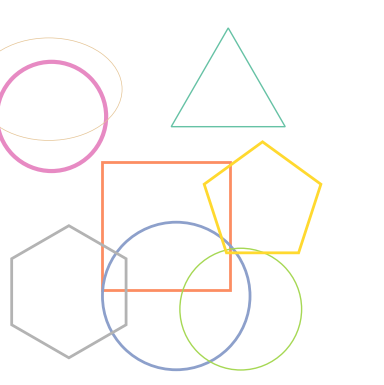[{"shape": "triangle", "thickness": 1, "radius": 0.85, "center": [0.593, 0.756]}, {"shape": "square", "thickness": 2, "radius": 0.83, "center": [0.432, 0.413]}, {"shape": "circle", "thickness": 2, "radius": 0.96, "center": [0.458, 0.231]}, {"shape": "circle", "thickness": 3, "radius": 0.71, "center": [0.134, 0.698]}, {"shape": "circle", "thickness": 1, "radius": 0.79, "center": [0.625, 0.197]}, {"shape": "pentagon", "thickness": 2, "radius": 0.8, "center": [0.682, 0.472]}, {"shape": "oval", "thickness": 0.5, "radius": 0.95, "center": [0.127, 0.768]}, {"shape": "hexagon", "thickness": 2, "radius": 0.86, "center": [0.179, 0.242]}]